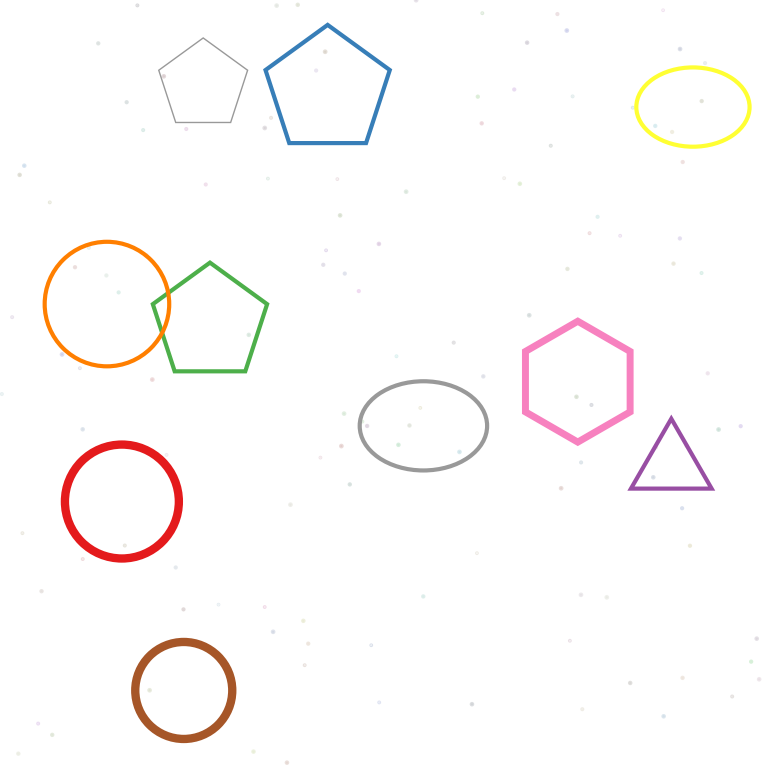[{"shape": "circle", "thickness": 3, "radius": 0.37, "center": [0.158, 0.349]}, {"shape": "pentagon", "thickness": 1.5, "radius": 0.42, "center": [0.426, 0.883]}, {"shape": "pentagon", "thickness": 1.5, "radius": 0.39, "center": [0.273, 0.581]}, {"shape": "triangle", "thickness": 1.5, "radius": 0.3, "center": [0.872, 0.396]}, {"shape": "circle", "thickness": 1.5, "radius": 0.4, "center": [0.139, 0.605]}, {"shape": "oval", "thickness": 1.5, "radius": 0.37, "center": [0.9, 0.861]}, {"shape": "circle", "thickness": 3, "radius": 0.31, "center": [0.239, 0.103]}, {"shape": "hexagon", "thickness": 2.5, "radius": 0.39, "center": [0.75, 0.504]}, {"shape": "oval", "thickness": 1.5, "radius": 0.41, "center": [0.55, 0.447]}, {"shape": "pentagon", "thickness": 0.5, "radius": 0.3, "center": [0.264, 0.89]}]